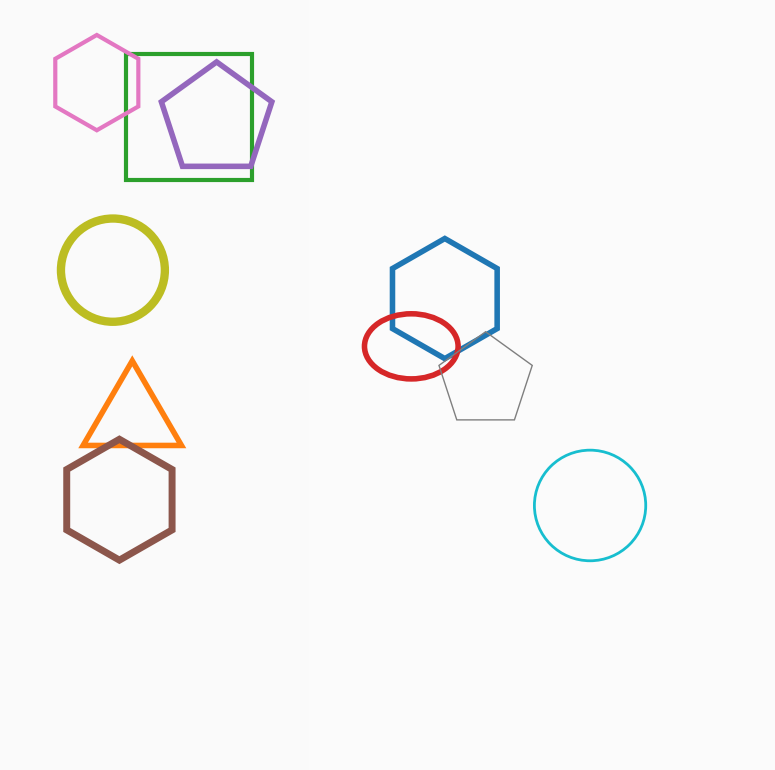[{"shape": "hexagon", "thickness": 2, "radius": 0.39, "center": [0.574, 0.612]}, {"shape": "triangle", "thickness": 2, "radius": 0.37, "center": [0.171, 0.458]}, {"shape": "square", "thickness": 1.5, "radius": 0.41, "center": [0.244, 0.848]}, {"shape": "oval", "thickness": 2, "radius": 0.3, "center": [0.531, 0.55]}, {"shape": "pentagon", "thickness": 2, "radius": 0.37, "center": [0.28, 0.845]}, {"shape": "hexagon", "thickness": 2.5, "radius": 0.39, "center": [0.154, 0.351]}, {"shape": "hexagon", "thickness": 1.5, "radius": 0.31, "center": [0.125, 0.893]}, {"shape": "pentagon", "thickness": 0.5, "radius": 0.32, "center": [0.627, 0.506]}, {"shape": "circle", "thickness": 3, "radius": 0.34, "center": [0.146, 0.649]}, {"shape": "circle", "thickness": 1, "radius": 0.36, "center": [0.761, 0.344]}]